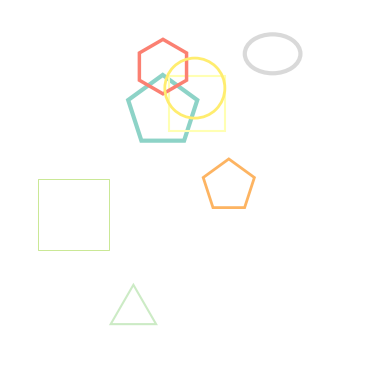[{"shape": "pentagon", "thickness": 3, "radius": 0.47, "center": [0.423, 0.711]}, {"shape": "square", "thickness": 1.5, "radius": 0.36, "center": [0.512, 0.732]}, {"shape": "hexagon", "thickness": 2.5, "radius": 0.35, "center": [0.423, 0.827]}, {"shape": "pentagon", "thickness": 2, "radius": 0.35, "center": [0.594, 0.517]}, {"shape": "square", "thickness": 0.5, "radius": 0.46, "center": [0.191, 0.443]}, {"shape": "oval", "thickness": 3, "radius": 0.36, "center": [0.708, 0.86]}, {"shape": "triangle", "thickness": 1.5, "radius": 0.34, "center": [0.346, 0.192]}, {"shape": "circle", "thickness": 2, "radius": 0.39, "center": [0.506, 0.771]}]